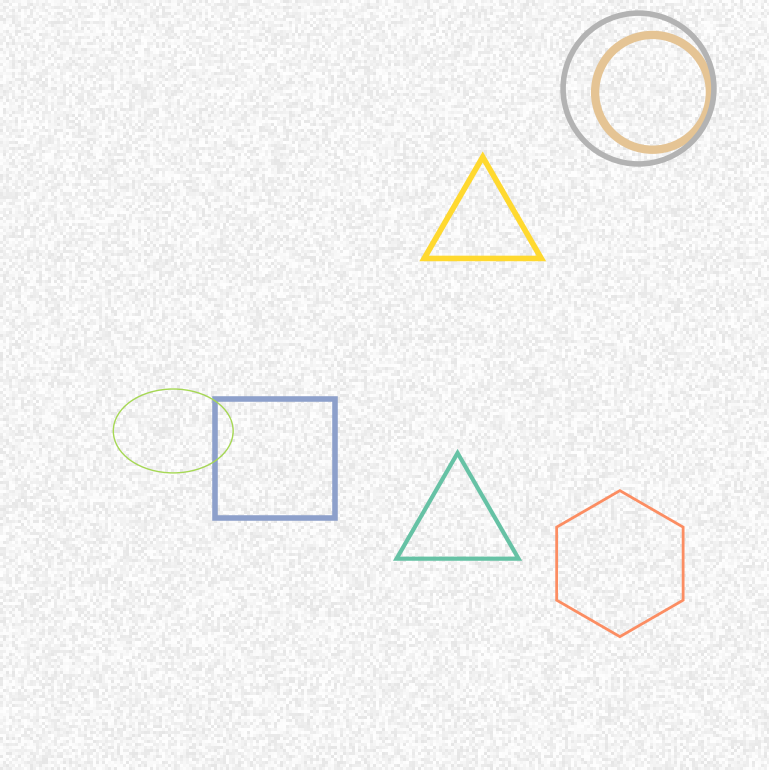[{"shape": "triangle", "thickness": 1.5, "radius": 0.46, "center": [0.594, 0.32]}, {"shape": "hexagon", "thickness": 1, "radius": 0.47, "center": [0.805, 0.268]}, {"shape": "square", "thickness": 2, "radius": 0.39, "center": [0.358, 0.404]}, {"shape": "oval", "thickness": 0.5, "radius": 0.39, "center": [0.225, 0.44]}, {"shape": "triangle", "thickness": 2, "radius": 0.44, "center": [0.627, 0.708]}, {"shape": "circle", "thickness": 3, "radius": 0.37, "center": [0.847, 0.88]}, {"shape": "circle", "thickness": 2, "radius": 0.49, "center": [0.829, 0.885]}]